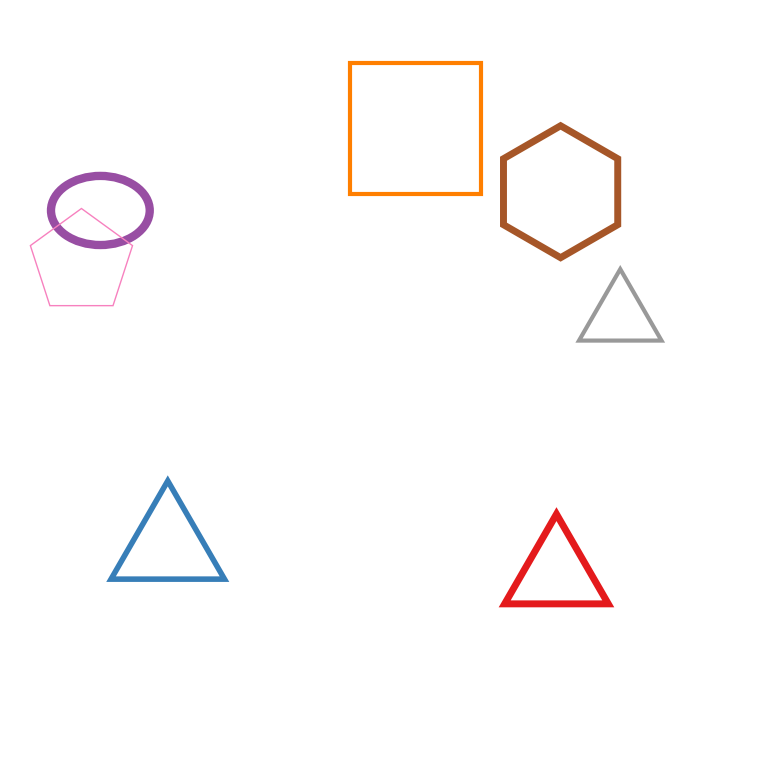[{"shape": "triangle", "thickness": 2.5, "radius": 0.39, "center": [0.723, 0.255]}, {"shape": "triangle", "thickness": 2, "radius": 0.43, "center": [0.218, 0.29]}, {"shape": "oval", "thickness": 3, "radius": 0.32, "center": [0.13, 0.727]}, {"shape": "square", "thickness": 1.5, "radius": 0.43, "center": [0.54, 0.833]}, {"shape": "hexagon", "thickness": 2.5, "radius": 0.43, "center": [0.728, 0.751]}, {"shape": "pentagon", "thickness": 0.5, "radius": 0.35, "center": [0.106, 0.659]}, {"shape": "triangle", "thickness": 1.5, "radius": 0.31, "center": [0.806, 0.589]}]